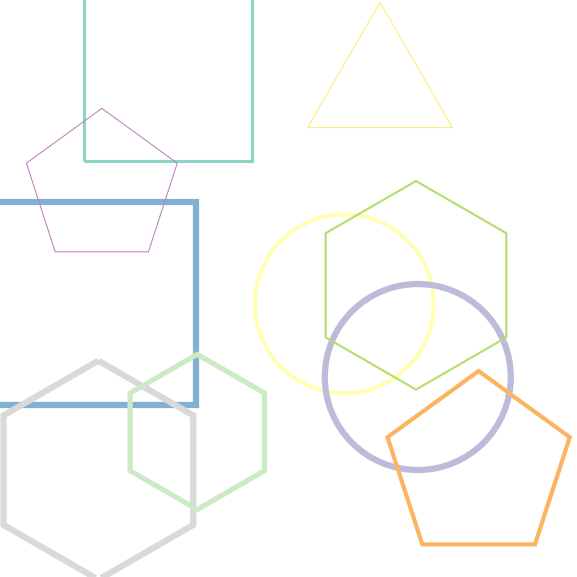[{"shape": "square", "thickness": 1.5, "radius": 0.73, "center": [0.291, 0.866]}, {"shape": "circle", "thickness": 2, "radius": 0.77, "center": [0.596, 0.473]}, {"shape": "circle", "thickness": 3, "radius": 0.81, "center": [0.723, 0.346]}, {"shape": "square", "thickness": 3, "radius": 0.88, "center": [0.164, 0.474]}, {"shape": "pentagon", "thickness": 2, "radius": 0.83, "center": [0.829, 0.191]}, {"shape": "hexagon", "thickness": 1, "radius": 0.9, "center": [0.72, 0.505]}, {"shape": "hexagon", "thickness": 3, "radius": 0.95, "center": [0.17, 0.185]}, {"shape": "pentagon", "thickness": 0.5, "radius": 0.69, "center": [0.176, 0.674]}, {"shape": "hexagon", "thickness": 2.5, "radius": 0.67, "center": [0.342, 0.251]}, {"shape": "triangle", "thickness": 0.5, "radius": 0.72, "center": [0.658, 0.851]}]